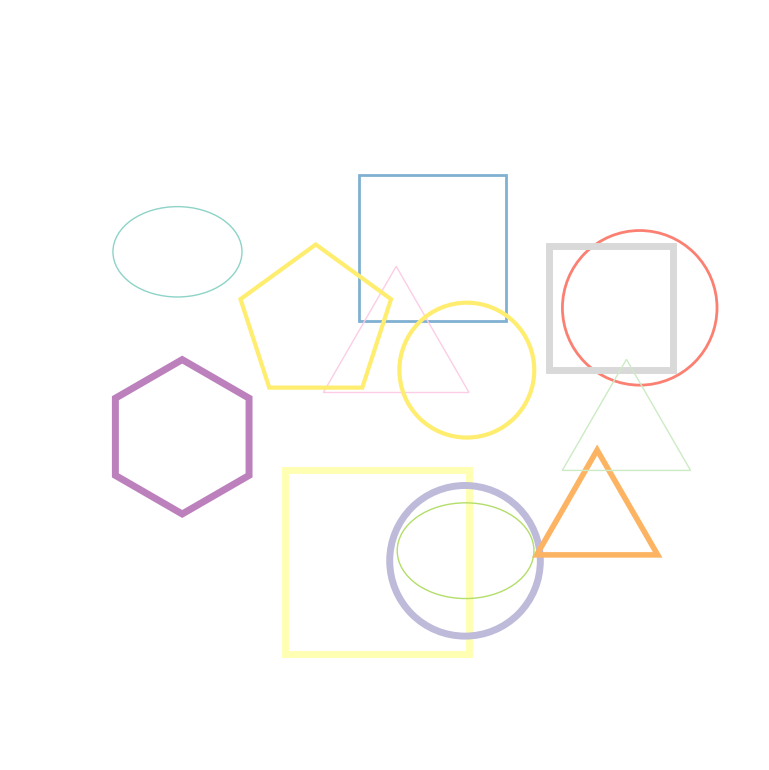[{"shape": "oval", "thickness": 0.5, "radius": 0.42, "center": [0.23, 0.673]}, {"shape": "square", "thickness": 2.5, "radius": 0.6, "center": [0.49, 0.27]}, {"shape": "circle", "thickness": 2.5, "radius": 0.49, "center": [0.604, 0.272]}, {"shape": "circle", "thickness": 1, "radius": 0.5, "center": [0.831, 0.6]}, {"shape": "square", "thickness": 1, "radius": 0.48, "center": [0.562, 0.678]}, {"shape": "triangle", "thickness": 2, "radius": 0.45, "center": [0.776, 0.325]}, {"shape": "oval", "thickness": 0.5, "radius": 0.44, "center": [0.605, 0.285]}, {"shape": "triangle", "thickness": 0.5, "radius": 0.55, "center": [0.515, 0.545]}, {"shape": "square", "thickness": 2.5, "radius": 0.4, "center": [0.794, 0.6]}, {"shape": "hexagon", "thickness": 2.5, "radius": 0.5, "center": [0.237, 0.433]}, {"shape": "triangle", "thickness": 0.5, "radius": 0.48, "center": [0.814, 0.437]}, {"shape": "pentagon", "thickness": 1.5, "radius": 0.51, "center": [0.41, 0.58]}, {"shape": "circle", "thickness": 1.5, "radius": 0.44, "center": [0.606, 0.519]}]